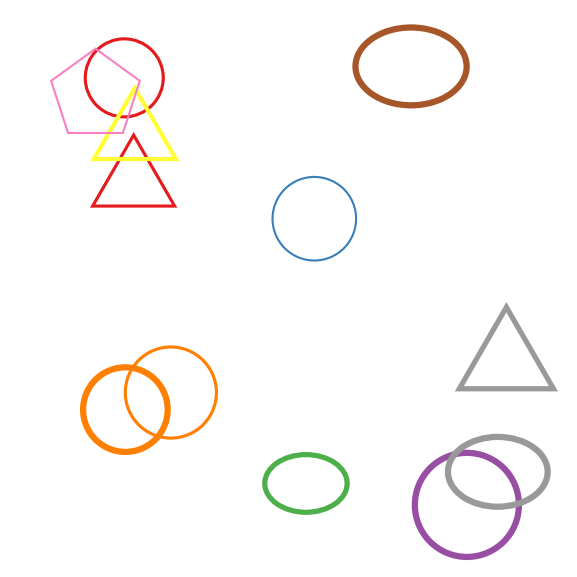[{"shape": "circle", "thickness": 1.5, "radius": 0.34, "center": [0.215, 0.864]}, {"shape": "triangle", "thickness": 1.5, "radius": 0.41, "center": [0.231, 0.683]}, {"shape": "circle", "thickness": 1, "radius": 0.36, "center": [0.544, 0.62]}, {"shape": "oval", "thickness": 2.5, "radius": 0.36, "center": [0.53, 0.162]}, {"shape": "circle", "thickness": 3, "radius": 0.45, "center": [0.808, 0.125]}, {"shape": "circle", "thickness": 3, "radius": 0.37, "center": [0.217, 0.29]}, {"shape": "circle", "thickness": 1.5, "radius": 0.39, "center": [0.296, 0.319]}, {"shape": "triangle", "thickness": 2, "radius": 0.41, "center": [0.233, 0.765]}, {"shape": "oval", "thickness": 3, "radius": 0.48, "center": [0.712, 0.884]}, {"shape": "pentagon", "thickness": 1, "radius": 0.4, "center": [0.165, 0.834]}, {"shape": "triangle", "thickness": 2.5, "radius": 0.47, "center": [0.877, 0.373]}, {"shape": "oval", "thickness": 3, "radius": 0.43, "center": [0.862, 0.182]}]